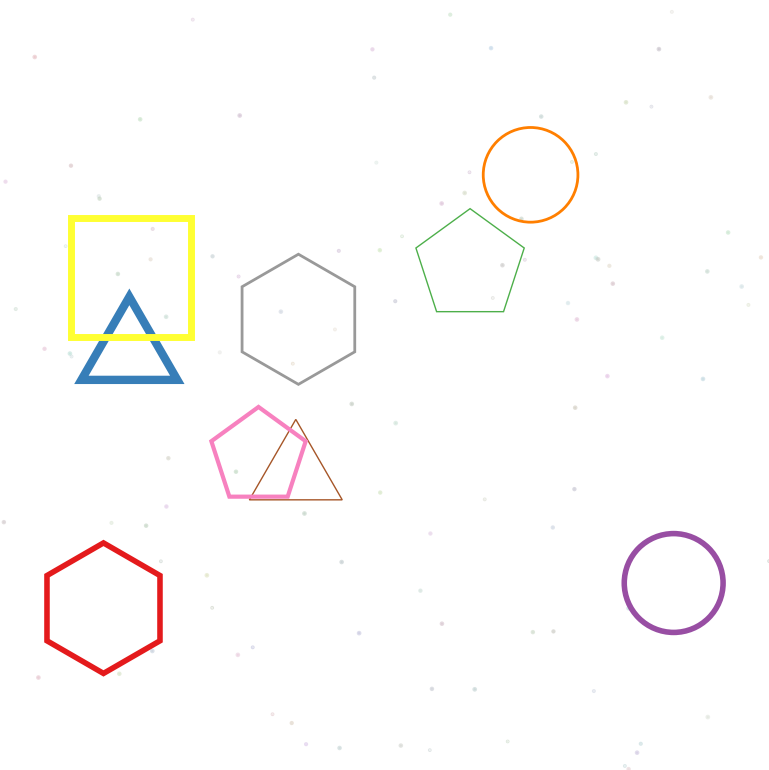[{"shape": "hexagon", "thickness": 2, "radius": 0.42, "center": [0.134, 0.21]}, {"shape": "triangle", "thickness": 3, "radius": 0.36, "center": [0.168, 0.543]}, {"shape": "pentagon", "thickness": 0.5, "radius": 0.37, "center": [0.61, 0.655]}, {"shape": "circle", "thickness": 2, "radius": 0.32, "center": [0.875, 0.243]}, {"shape": "circle", "thickness": 1, "radius": 0.31, "center": [0.689, 0.773]}, {"shape": "square", "thickness": 2.5, "radius": 0.39, "center": [0.17, 0.64]}, {"shape": "triangle", "thickness": 0.5, "radius": 0.35, "center": [0.384, 0.386]}, {"shape": "pentagon", "thickness": 1.5, "radius": 0.32, "center": [0.336, 0.407]}, {"shape": "hexagon", "thickness": 1, "radius": 0.42, "center": [0.388, 0.585]}]